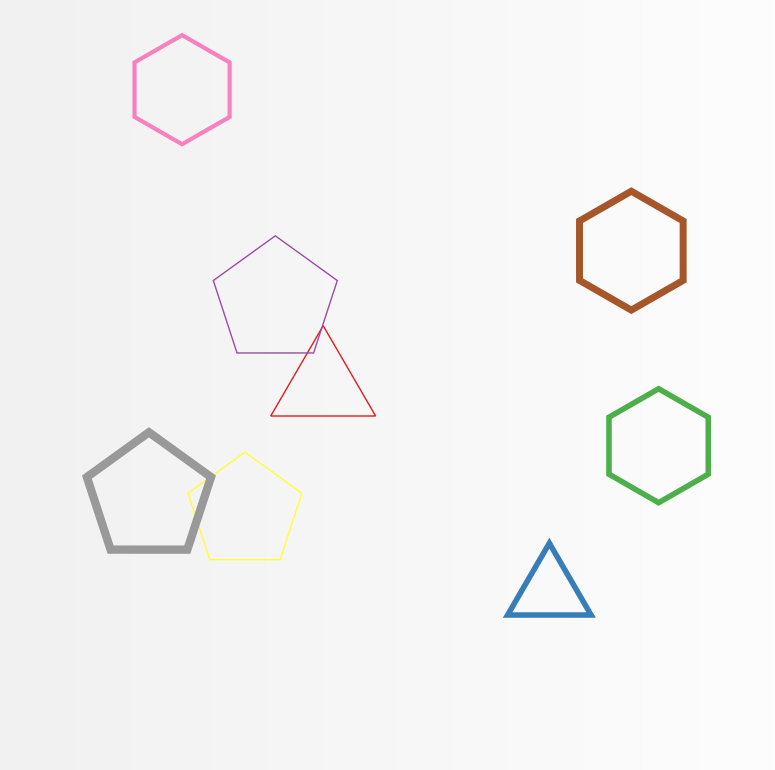[{"shape": "triangle", "thickness": 0.5, "radius": 0.39, "center": [0.417, 0.499]}, {"shape": "triangle", "thickness": 2, "radius": 0.31, "center": [0.709, 0.232]}, {"shape": "hexagon", "thickness": 2, "radius": 0.37, "center": [0.85, 0.421]}, {"shape": "pentagon", "thickness": 0.5, "radius": 0.42, "center": [0.355, 0.61]}, {"shape": "pentagon", "thickness": 0.5, "radius": 0.39, "center": [0.316, 0.336]}, {"shape": "hexagon", "thickness": 2.5, "radius": 0.39, "center": [0.815, 0.674]}, {"shape": "hexagon", "thickness": 1.5, "radius": 0.35, "center": [0.235, 0.884]}, {"shape": "pentagon", "thickness": 3, "radius": 0.42, "center": [0.192, 0.354]}]